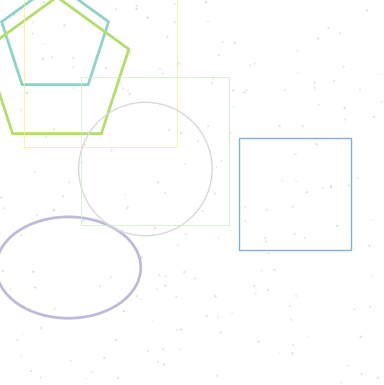[{"shape": "pentagon", "thickness": 2, "radius": 0.73, "center": [0.143, 0.898]}, {"shape": "oval", "thickness": 2, "radius": 0.94, "center": [0.178, 0.305]}, {"shape": "square", "thickness": 1, "radius": 0.73, "center": [0.766, 0.496]}, {"shape": "pentagon", "thickness": 2, "radius": 0.98, "center": [0.148, 0.812]}, {"shape": "circle", "thickness": 1, "radius": 0.87, "center": [0.378, 0.561]}, {"shape": "square", "thickness": 0.5, "radius": 0.96, "center": [0.404, 0.607]}, {"shape": "square", "thickness": 0.5, "radius": 0.99, "center": [0.26, 0.816]}]